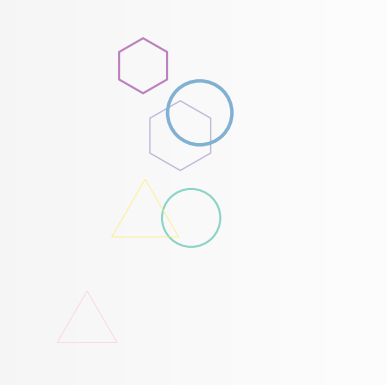[{"shape": "circle", "thickness": 1.5, "radius": 0.38, "center": [0.493, 0.434]}, {"shape": "hexagon", "thickness": 1, "radius": 0.45, "center": [0.465, 0.648]}, {"shape": "circle", "thickness": 2.5, "radius": 0.42, "center": [0.516, 0.707]}, {"shape": "triangle", "thickness": 0.5, "radius": 0.45, "center": [0.225, 0.155]}, {"shape": "hexagon", "thickness": 1.5, "radius": 0.36, "center": [0.369, 0.829]}, {"shape": "triangle", "thickness": 0.5, "radius": 0.5, "center": [0.375, 0.434]}]